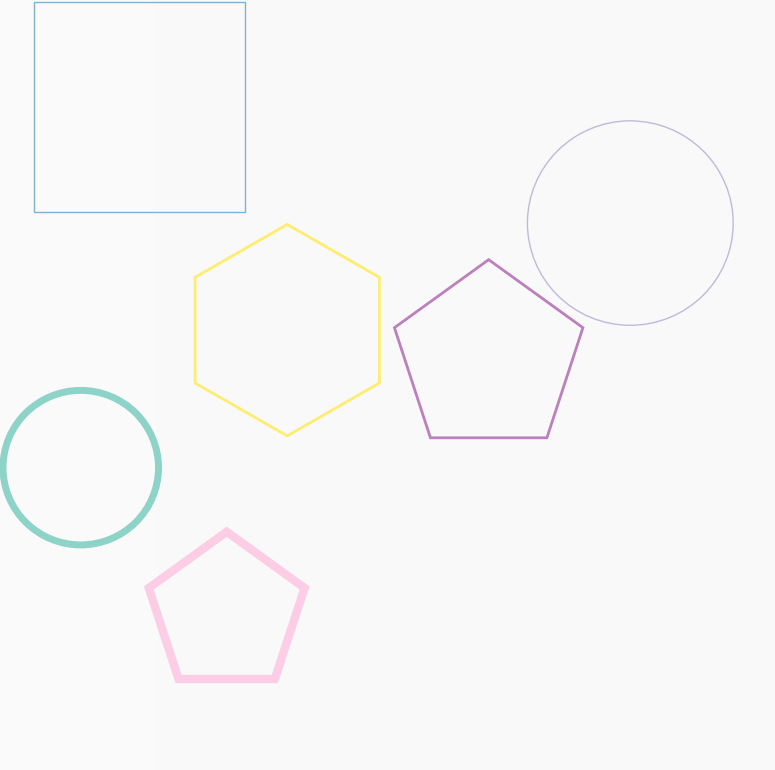[{"shape": "circle", "thickness": 2.5, "radius": 0.5, "center": [0.104, 0.393]}, {"shape": "circle", "thickness": 0.5, "radius": 0.66, "center": [0.813, 0.71]}, {"shape": "square", "thickness": 0.5, "radius": 0.68, "center": [0.18, 0.861]}, {"shape": "pentagon", "thickness": 3, "radius": 0.53, "center": [0.292, 0.204]}, {"shape": "pentagon", "thickness": 1, "radius": 0.64, "center": [0.631, 0.535]}, {"shape": "hexagon", "thickness": 1, "radius": 0.69, "center": [0.371, 0.571]}]